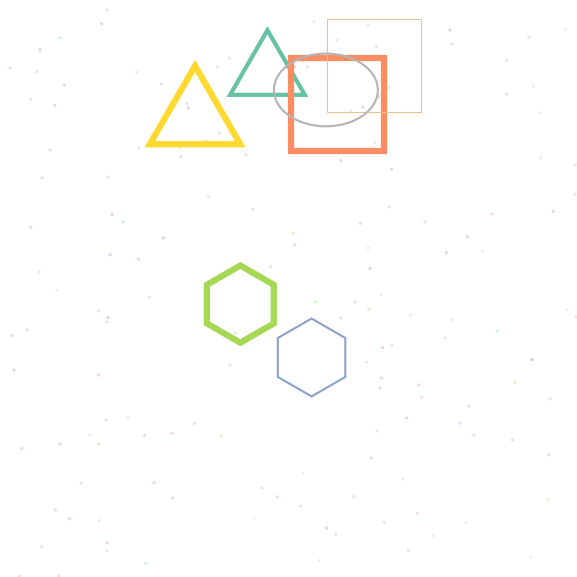[{"shape": "triangle", "thickness": 2, "radius": 0.37, "center": [0.463, 0.872]}, {"shape": "square", "thickness": 3, "radius": 0.4, "center": [0.585, 0.818]}, {"shape": "hexagon", "thickness": 1, "radius": 0.34, "center": [0.54, 0.38]}, {"shape": "hexagon", "thickness": 3, "radius": 0.33, "center": [0.416, 0.473]}, {"shape": "triangle", "thickness": 3, "radius": 0.45, "center": [0.338, 0.795]}, {"shape": "square", "thickness": 0.5, "radius": 0.4, "center": [0.648, 0.885]}, {"shape": "oval", "thickness": 1, "radius": 0.45, "center": [0.564, 0.843]}]